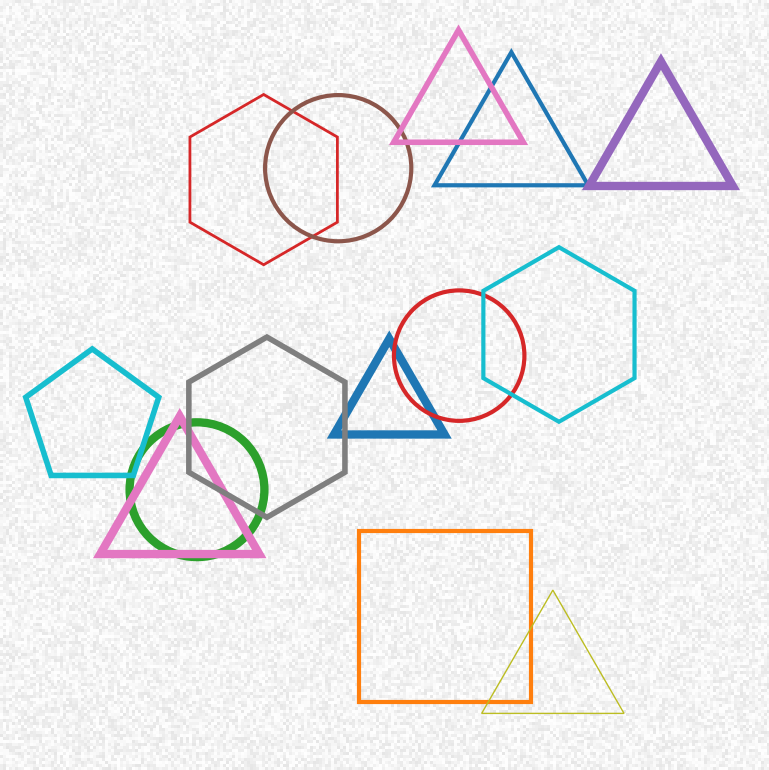[{"shape": "triangle", "thickness": 3, "radius": 0.41, "center": [0.506, 0.477]}, {"shape": "triangle", "thickness": 1.5, "radius": 0.58, "center": [0.664, 0.817]}, {"shape": "square", "thickness": 1.5, "radius": 0.56, "center": [0.578, 0.199]}, {"shape": "circle", "thickness": 3, "radius": 0.44, "center": [0.256, 0.364]}, {"shape": "hexagon", "thickness": 1, "radius": 0.55, "center": [0.342, 0.767]}, {"shape": "circle", "thickness": 1.5, "radius": 0.42, "center": [0.596, 0.538]}, {"shape": "triangle", "thickness": 3, "radius": 0.54, "center": [0.858, 0.812]}, {"shape": "circle", "thickness": 1.5, "radius": 0.47, "center": [0.439, 0.782]}, {"shape": "triangle", "thickness": 3, "radius": 0.6, "center": [0.233, 0.34]}, {"shape": "triangle", "thickness": 2, "radius": 0.49, "center": [0.596, 0.864]}, {"shape": "hexagon", "thickness": 2, "radius": 0.59, "center": [0.347, 0.445]}, {"shape": "triangle", "thickness": 0.5, "radius": 0.53, "center": [0.718, 0.127]}, {"shape": "pentagon", "thickness": 2, "radius": 0.45, "center": [0.12, 0.456]}, {"shape": "hexagon", "thickness": 1.5, "radius": 0.57, "center": [0.726, 0.566]}]